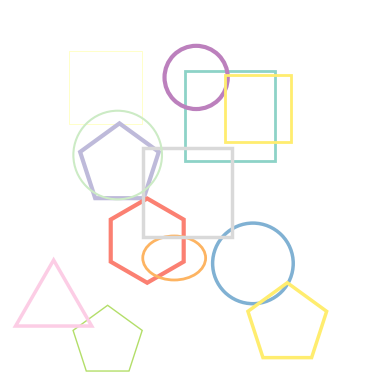[{"shape": "square", "thickness": 2, "radius": 0.58, "center": [0.598, 0.699]}, {"shape": "square", "thickness": 0.5, "radius": 0.48, "center": [0.274, 0.773]}, {"shape": "pentagon", "thickness": 3, "radius": 0.54, "center": [0.31, 0.572]}, {"shape": "hexagon", "thickness": 3, "radius": 0.55, "center": [0.382, 0.375]}, {"shape": "circle", "thickness": 2.5, "radius": 0.52, "center": [0.657, 0.316]}, {"shape": "oval", "thickness": 2, "radius": 0.41, "center": [0.452, 0.33]}, {"shape": "pentagon", "thickness": 1, "radius": 0.47, "center": [0.28, 0.113]}, {"shape": "triangle", "thickness": 2.5, "radius": 0.57, "center": [0.139, 0.21]}, {"shape": "square", "thickness": 2.5, "radius": 0.58, "center": [0.487, 0.5]}, {"shape": "circle", "thickness": 3, "radius": 0.41, "center": [0.509, 0.799]}, {"shape": "circle", "thickness": 1.5, "radius": 0.58, "center": [0.306, 0.597]}, {"shape": "square", "thickness": 2, "radius": 0.43, "center": [0.67, 0.718]}, {"shape": "pentagon", "thickness": 2.5, "radius": 0.54, "center": [0.746, 0.158]}]